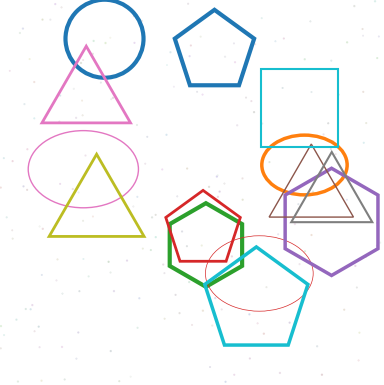[{"shape": "circle", "thickness": 3, "radius": 0.51, "center": [0.271, 0.899]}, {"shape": "pentagon", "thickness": 3, "radius": 0.54, "center": [0.557, 0.866]}, {"shape": "oval", "thickness": 2.5, "radius": 0.55, "center": [0.791, 0.571]}, {"shape": "hexagon", "thickness": 3, "radius": 0.54, "center": [0.535, 0.364]}, {"shape": "oval", "thickness": 0.5, "radius": 0.7, "center": [0.674, 0.29]}, {"shape": "pentagon", "thickness": 2, "radius": 0.51, "center": [0.527, 0.404]}, {"shape": "hexagon", "thickness": 2.5, "radius": 0.7, "center": [0.861, 0.424]}, {"shape": "triangle", "thickness": 1, "radius": 0.63, "center": [0.809, 0.499]}, {"shape": "oval", "thickness": 1, "radius": 0.72, "center": [0.216, 0.56]}, {"shape": "triangle", "thickness": 2, "radius": 0.66, "center": [0.224, 0.747]}, {"shape": "triangle", "thickness": 1.5, "radius": 0.61, "center": [0.862, 0.484]}, {"shape": "triangle", "thickness": 2, "radius": 0.71, "center": [0.251, 0.457]}, {"shape": "pentagon", "thickness": 2.5, "radius": 0.7, "center": [0.666, 0.218]}, {"shape": "square", "thickness": 1.5, "radius": 0.5, "center": [0.778, 0.72]}]